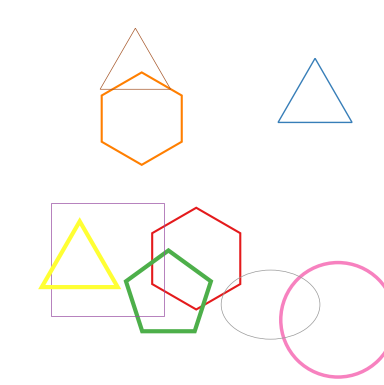[{"shape": "hexagon", "thickness": 1.5, "radius": 0.66, "center": [0.51, 0.328]}, {"shape": "triangle", "thickness": 1, "radius": 0.55, "center": [0.818, 0.737]}, {"shape": "pentagon", "thickness": 3, "radius": 0.58, "center": [0.437, 0.233]}, {"shape": "square", "thickness": 0.5, "radius": 0.73, "center": [0.279, 0.325]}, {"shape": "hexagon", "thickness": 1.5, "radius": 0.6, "center": [0.368, 0.692]}, {"shape": "triangle", "thickness": 3, "radius": 0.57, "center": [0.207, 0.311]}, {"shape": "triangle", "thickness": 0.5, "radius": 0.53, "center": [0.352, 0.821]}, {"shape": "circle", "thickness": 2.5, "radius": 0.74, "center": [0.878, 0.169]}, {"shape": "oval", "thickness": 0.5, "radius": 0.64, "center": [0.703, 0.209]}]